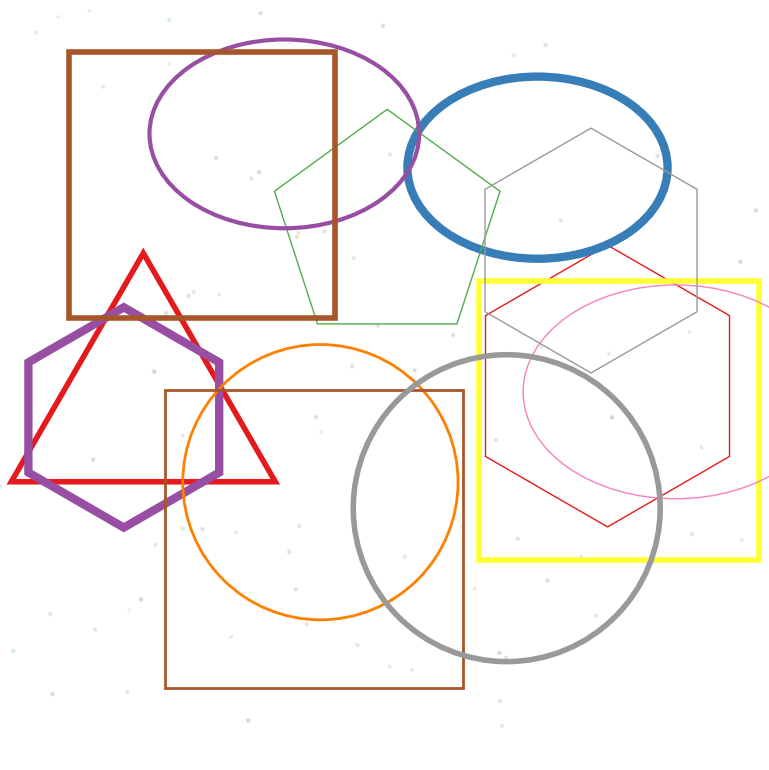[{"shape": "triangle", "thickness": 2, "radius": 0.99, "center": [0.186, 0.473]}, {"shape": "hexagon", "thickness": 0.5, "radius": 0.91, "center": [0.789, 0.499]}, {"shape": "oval", "thickness": 3, "radius": 0.84, "center": [0.698, 0.782]}, {"shape": "pentagon", "thickness": 0.5, "radius": 0.77, "center": [0.503, 0.704]}, {"shape": "hexagon", "thickness": 3, "radius": 0.72, "center": [0.161, 0.458]}, {"shape": "oval", "thickness": 1.5, "radius": 0.88, "center": [0.369, 0.826]}, {"shape": "circle", "thickness": 1, "radius": 0.89, "center": [0.416, 0.374]}, {"shape": "square", "thickness": 2, "radius": 0.91, "center": [0.804, 0.454]}, {"shape": "square", "thickness": 1, "radius": 0.97, "center": [0.408, 0.3]}, {"shape": "square", "thickness": 2, "radius": 0.86, "center": [0.262, 0.759]}, {"shape": "oval", "thickness": 0.5, "radius": 0.99, "center": [0.878, 0.491]}, {"shape": "hexagon", "thickness": 0.5, "radius": 0.79, "center": [0.768, 0.675]}, {"shape": "circle", "thickness": 2, "radius": 1.0, "center": [0.658, 0.34]}]